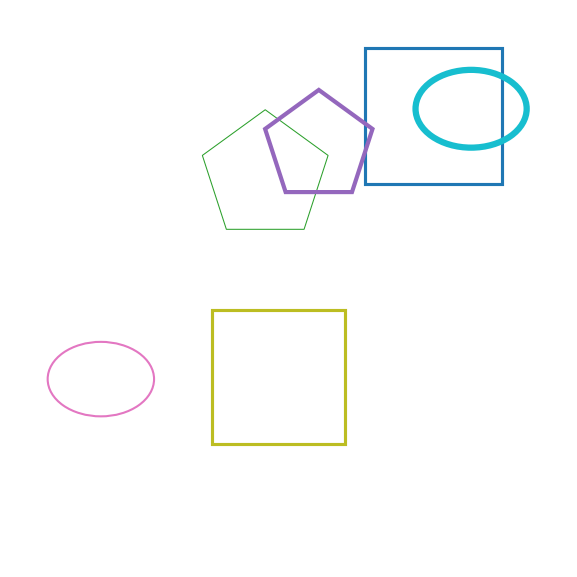[{"shape": "square", "thickness": 1.5, "radius": 0.59, "center": [0.751, 0.798]}, {"shape": "pentagon", "thickness": 0.5, "radius": 0.57, "center": [0.459, 0.695]}, {"shape": "pentagon", "thickness": 2, "radius": 0.49, "center": [0.552, 0.746]}, {"shape": "oval", "thickness": 1, "radius": 0.46, "center": [0.175, 0.343]}, {"shape": "square", "thickness": 1.5, "radius": 0.58, "center": [0.482, 0.347]}, {"shape": "oval", "thickness": 3, "radius": 0.48, "center": [0.816, 0.811]}]